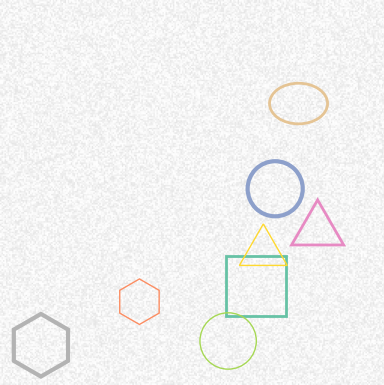[{"shape": "square", "thickness": 2, "radius": 0.39, "center": [0.665, 0.257]}, {"shape": "hexagon", "thickness": 1, "radius": 0.3, "center": [0.362, 0.216]}, {"shape": "circle", "thickness": 3, "radius": 0.36, "center": [0.715, 0.51]}, {"shape": "triangle", "thickness": 2, "radius": 0.39, "center": [0.825, 0.403]}, {"shape": "circle", "thickness": 1, "radius": 0.37, "center": [0.593, 0.114]}, {"shape": "triangle", "thickness": 1, "radius": 0.36, "center": [0.684, 0.347]}, {"shape": "oval", "thickness": 2, "radius": 0.38, "center": [0.775, 0.731]}, {"shape": "hexagon", "thickness": 3, "radius": 0.41, "center": [0.106, 0.103]}]